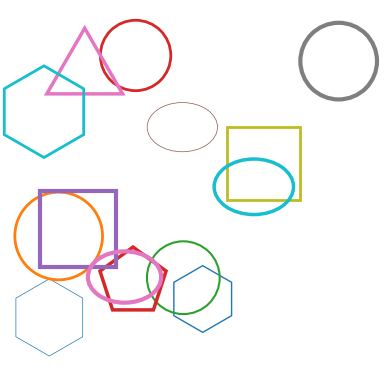[{"shape": "hexagon", "thickness": 0.5, "radius": 0.5, "center": [0.128, 0.175]}, {"shape": "hexagon", "thickness": 1, "radius": 0.43, "center": [0.527, 0.223]}, {"shape": "circle", "thickness": 2, "radius": 0.57, "center": [0.152, 0.387]}, {"shape": "circle", "thickness": 1.5, "radius": 0.47, "center": [0.476, 0.279]}, {"shape": "pentagon", "thickness": 2.5, "radius": 0.45, "center": [0.345, 0.268]}, {"shape": "circle", "thickness": 2, "radius": 0.46, "center": [0.352, 0.856]}, {"shape": "square", "thickness": 3, "radius": 0.49, "center": [0.203, 0.405]}, {"shape": "oval", "thickness": 0.5, "radius": 0.46, "center": [0.474, 0.67]}, {"shape": "oval", "thickness": 3, "radius": 0.48, "center": [0.323, 0.281]}, {"shape": "triangle", "thickness": 2.5, "radius": 0.57, "center": [0.22, 0.813]}, {"shape": "circle", "thickness": 3, "radius": 0.5, "center": [0.88, 0.841]}, {"shape": "square", "thickness": 2, "radius": 0.47, "center": [0.685, 0.575]}, {"shape": "oval", "thickness": 2.5, "radius": 0.52, "center": [0.659, 0.515]}, {"shape": "hexagon", "thickness": 2, "radius": 0.6, "center": [0.114, 0.71]}]